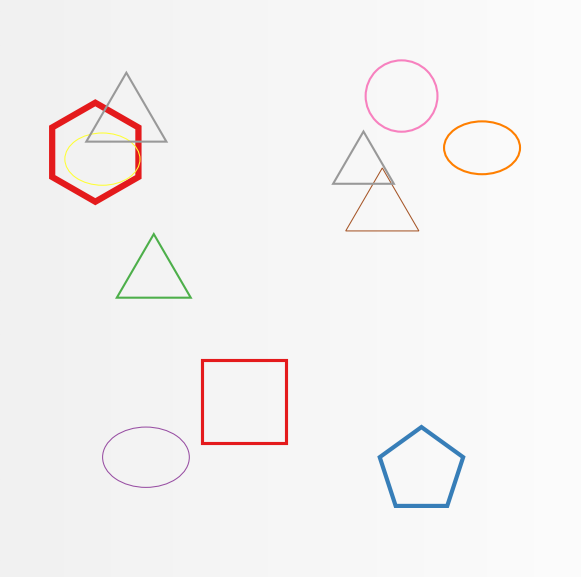[{"shape": "square", "thickness": 1.5, "radius": 0.36, "center": [0.42, 0.304]}, {"shape": "hexagon", "thickness": 3, "radius": 0.43, "center": [0.164, 0.736]}, {"shape": "pentagon", "thickness": 2, "radius": 0.38, "center": [0.725, 0.184]}, {"shape": "triangle", "thickness": 1, "radius": 0.37, "center": [0.265, 0.52]}, {"shape": "oval", "thickness": 0.5, "radius": 0.37, "center": [0.251, 0.207]}, {"shape": "oval", "thickness": 1, "radius": 0.33, "center": [0.829, 0.743]}, {"shape": "oval", "thickness": 0.5, "radius": 0.32, "center": [0.176, 0.724]}, {"shape": "triangle", "thickness": 0.5, "radius": 0.36, "center": [0.658, 0.636]}, {"shape": "circle", "thickness": 1, "radius": 0.31, "center": [0.691, 0.833]}, {"shape": "triangle", "thickness": 1, "radius": 0.3, "center": [0.625, 0.711]}, {"shape": "triangle", "thickness": 1, "radius": 0.4, "center": [0.217, 0.794]}]